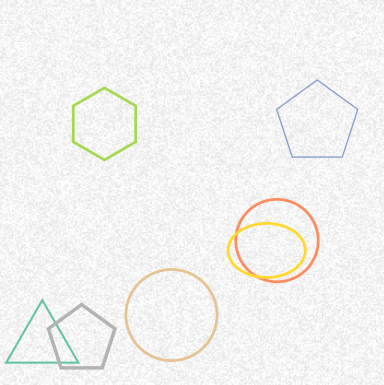[{"shape": "triangle", "thickness": 1.5, "radius": 0.54, "center": [0.11, 0.112]}, {"shape": "circle", "thickness": 2, "radius": 0.54, "center": [0.719, 0.375]}, {"shape": "pentagon", "thickness": 1, "radius": 0.55, "center": [0.824, 0.682]}, {"shape": "hexagon", "thickness": 2, "radius": 0.47, "center": [0.271, 0.678]}, {"shape": "oval", "thickness": 2, "radius": 0.5, "center": [0.693, 0.35]}, {"shape": "circle", "thickness": 2, "radius": 0.59, "center": [0.445, 0.182]}, {"shape": "pentagon", "thickness": 2.5, "radius": 0.45, "center": [0.212, 0.118]}]